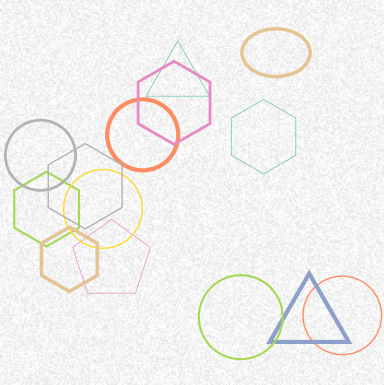[{"shape": "triangle", "thickness": 0.5, "radius": 0.48, "center": [0.462, 0.798]}, {"shape": "hexagon", "thickness": 0.5, "radius": 0.48, "center": [0.684, 0.645]}, {"shape": "circle", "thickness": 3, "radius": 0.46, "center": [0.371, 0.65]}, {"shape": "circle", "thickness": 1, "radius": 0.51, "center": [0.889, 0.181]}, {"shape": "triangle", "thickness": 3, "radius": 0.59, "center": [0.803, 0.171]}, {"shape": "pentagon", "thickness": 0.5, "radius": 0.53, "center": [0.29, 0.324]}, {"shape": "hexagon", "thickness": 2, "radius": 0.54, "center": [0.452, 0.733]}, {"shape": "circle", "thickness": 1.5, "radius": 0.54, "center": [0.625, 0.176]}, {"shape": "hexagon", "thickness": 1.5, "radius": 0.48, "center": [0.121, 0.457]}, {"shape": "circle", "thickness": 1, "radius": 0.51, "center": [0.268, 0.457]}, {"shape": "oval", "thickness": 2.5, "radius": 0.44, "center": [0.717, 0.863]}, {"shape": "hexagon", "thickness": 2.5, "radius": 0.42, "center": [0.18, 0.327]}, {"shape": "circle", "thickness": 2, "radius": 0.46, "center": [0.105, 0.597]}, {"shape": "hexagon", "thickness": 1, "radius": 0.55, "center": [0.221, 0.516]}]